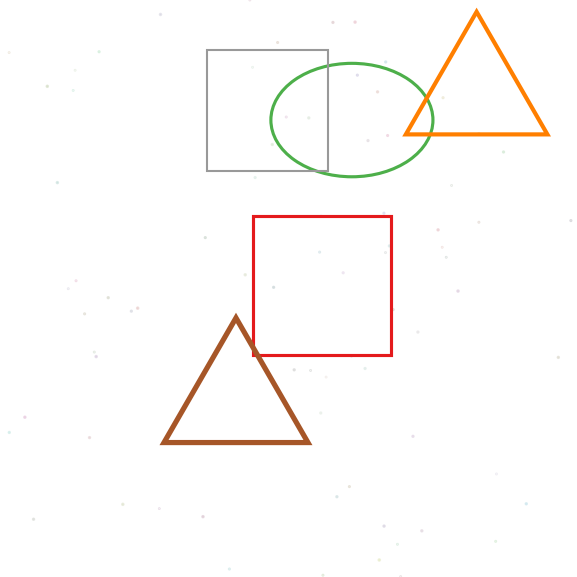[{"shape": "square", "thickness": 1.5, "radius": 0.6, "center": [0.557, 0.505]}, {"shape": "oval", "thickness": 1.5, "radius": 0.7, "center": [0.609, 0.791]}, {"shape": "triangle", "thickness": 2, "radius": 0.71, "center": [0.825, 0.837]}, {"shape": "triangle", "thickness": 2.5, "radius": 0.72, "center": [0.409, 0.305]}, {"shape": "square", "thickness": 1, "radius": 0.52, "center": [0.463, 0.809]}]